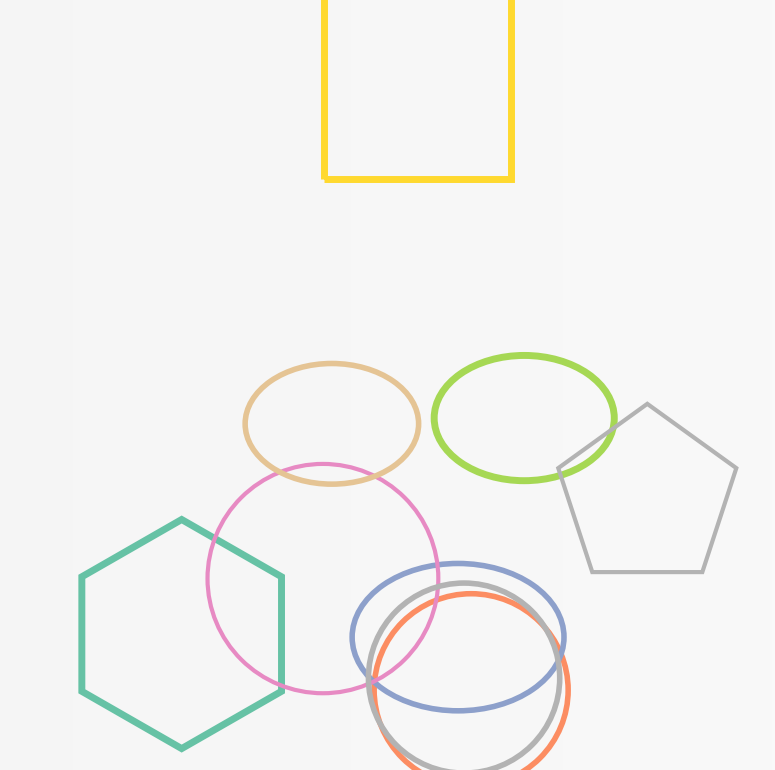[{"shape": "hexagon", "thickness": 2.5, "radius": 0.74, "center": [0.234, 0.177]}, {"shape": "circle", "thickness": 2, "radius": 0.63, "center": [0.608, 0.104]}, {"shape": "oval", "thickness": 2, "radius": 0.68, "center": [0.591, 0.173]}, {"shape": "circle", "thickness": 1.5, "radius": 0.74, "center": [0.417, 0.249]}, {"shape": "oval", "thickness": 2.5, "radius": 0.58, "center": [0.676, 0.457]}, {"shape": "square", "thickness": 2.5, "radius": 0.6, "center": [0.539, 0.888]}, {"shape": "oval", "thickness": 2, "radius": 0.56, "center": [0.428, 0.45]}, {"shape": "circle", "thickness": 2, "radius": 0.62, "center": [0.599, 0.119]}, {"shape": "pentagon", "thickness": 1.5, "radius": 0.6, "center": [0.835, 0.355]}]